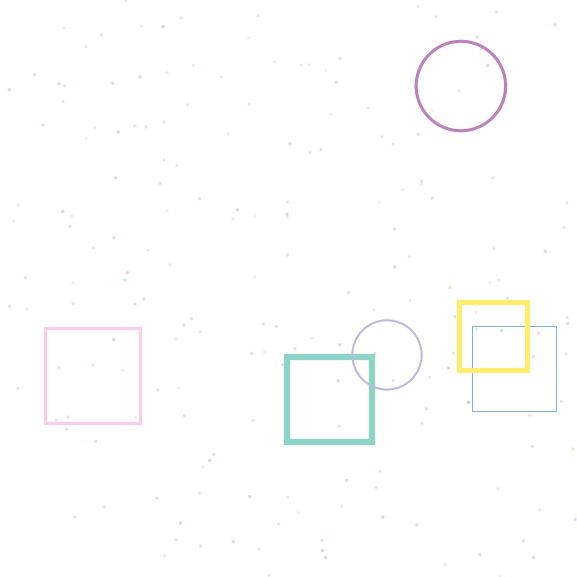[{"shape": "square", "thickness": 3, "radius": 0.37, "center": [0.57, 0.308]}, {"shape": "circle", "thickness": 1, "radius": 0.3, "center": [0.67, 0.385]}, {"shape": "square", "thickness": 0.5, "radius": 0.36, "center": [0.89, 0.361]}, {"shape": "square", "thickness": 1.5, "radius": 0.41, "center": [0.16, 0.349]}, {"shape": "circle", "thickness": 1.5, "radius": 0.39, "center": [0.798, 0.85]}, {"shape": "square", "thickness": 2.5, "radius": 0.3, "center": [0.854, 0.417]}]